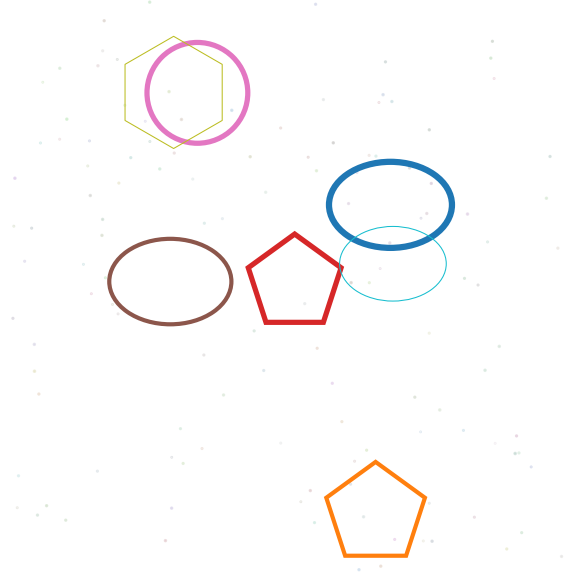[{"shape": "oval", "thickness": 3, "radius": 0.53, "center": [0.676, 0.644]}, {"shape": "pentagon", "thickness": 2, "radius": 0.45, "center": [0.65, 0.109]}, {"shape": "pentagon", "thickness": 2.5, "radius": 0.42, "center": [0.51, 0.509]}, {"shape": "oval", "thickness": 2, "radius": 0.53, "center": [0.295, 0.512]}, {"shape": "circle", "thickness": 2.5, "radius": 0.44, "center": [0.342, 0.838]}, {"shape": "hexagon", "thickness": 0.5, "radius": 0.49, "center": [0.301, 0.839]}, {"shape": "oval", "thickness": 0.5, "radius": 0.46, "center": [0.68, 0.542]}]